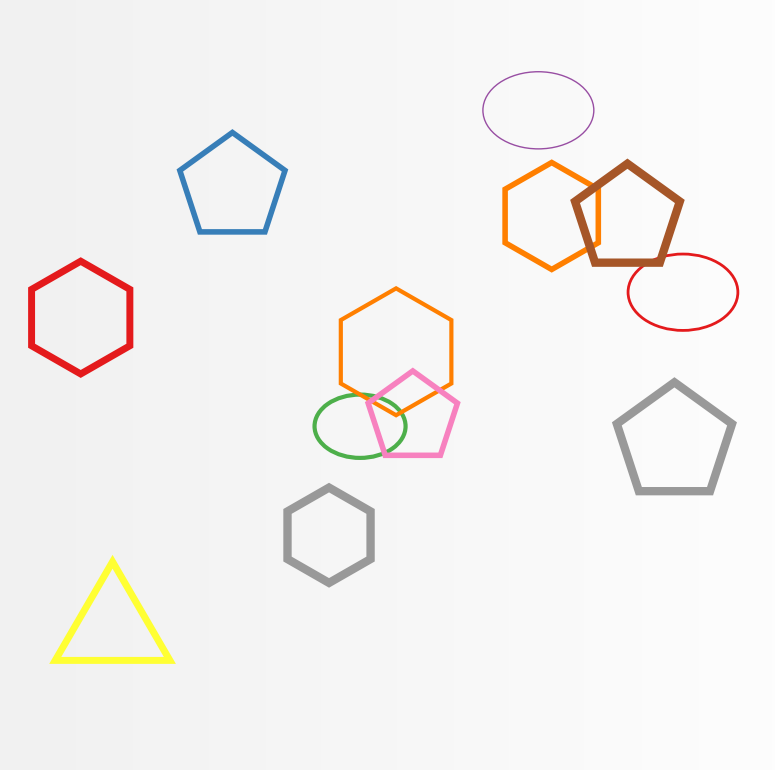[{"shape": "hexagon", "thickness": 2.5, "radius": 0.37, "center": [0.104, 0.588]}, {"shape": "oval", "thickness": 1, "radius": 0.35, "center": [0.881, 0.62]}, {"shape": "pentagon", "thickness": 2, "radius": 0.36, "center": [0.3, 0.757]}, {"shape": "oval", "thickness": 1.5, "radius": 0.29, "center": [0.465, 0.446]}, {"shape": "oval", "thickness": 0.5, "radius": 0.36, "center": [0.695, 0.857]}, {"shape": "hexagon", "thickness": 2, "radius": 0.35, "center": [0.712, 0.719]}, {"shape": "hexagon", "thickness": 1.5, "radius": 0.41, "center": [0.511, 0.543]}, {"shape": "triangle", "thickness": 2.5, "radius": 0.43, "center": [0.145, 0.185]}, {"shape": "pentagon", "thickness": 3, "radius": 0.36, "center": [0.81, 0.716]}, {"shape": "pentagon", "thickness": 2, "radius": 0.3, "center": [0.533, 0.458]}, {"shape": "hexagon", "thickness": 3, "radius": 0.31, "center": [0.425, 0.305]}, {"shape": "pentagon", "thickness": 3, "radius": 0.39, "center": [0.87, 0.425]}]